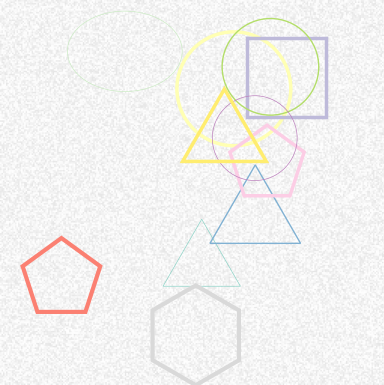[{"shape": "triangle", "thickness": 0.5, "radius": 0.58, "center": [0.524, 0.315]}, {"shape": "circle", "thickness": 2.5, "radius": 0.74, "center": [0.607, 0.769]}, {"shape": "square", "thickness": 2.5, "radius": 0.52, "center": [0.744, 0.799]}, {"shape": "pentagon", "thickness": 3, "radius": 0.53, "center": [0.16, 0.276]}, {"shape": "triangle", "thickness": 1, "radius": 0.68, "center": [0.663, 0.436]}, {"shape": "circle", "thickness": 1, "radius": 0.63, "center": [0.702, 0.826]}, {"shape": "pentagon", "thickness": 2.5, "radius": 0.51, "center": [0.694, 0.574]}, {"shape": "hexagon", "thickness": 3, "radius": 0.65, "center": [0.508, 0.129]}, {"shape": "circle", "thickness": 0.5, "radius": 0.55, "center": [0.662, 0.641]}, {"shape": "oval", "thickness": 0.5, "radius": 0.75, "center": [0.324, 0.867]}, {"shape": "triangle", "thickness": 2.5, "radius": 0.63, "center": [0.583, 0.643]}]